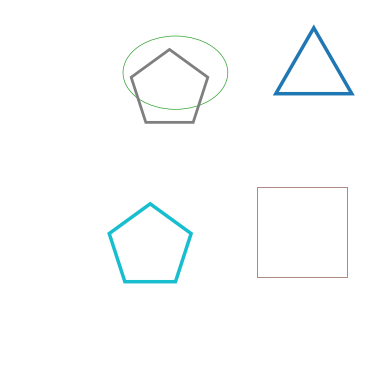[{"shape": "triangle", "thickness": 2.5, "radius": 0.57, "center": [0.815, 0.814]}, {"shape": "oval", "thickness": 0.5, "radius": 0.68, "center": [0.456, 0.811]}, {"shape": "square", "thickness": 0.5, "radius": 0.58, "center": [0.785, 0.398]}, {"shape": "pentagon", "thickness": 2, "radius": 0.52, "center": [0.44, 0.767]}, {"shape": "pentagon", "thickness": 2.5, "radius": 0.56, "center": [0.39, 0.359]}]